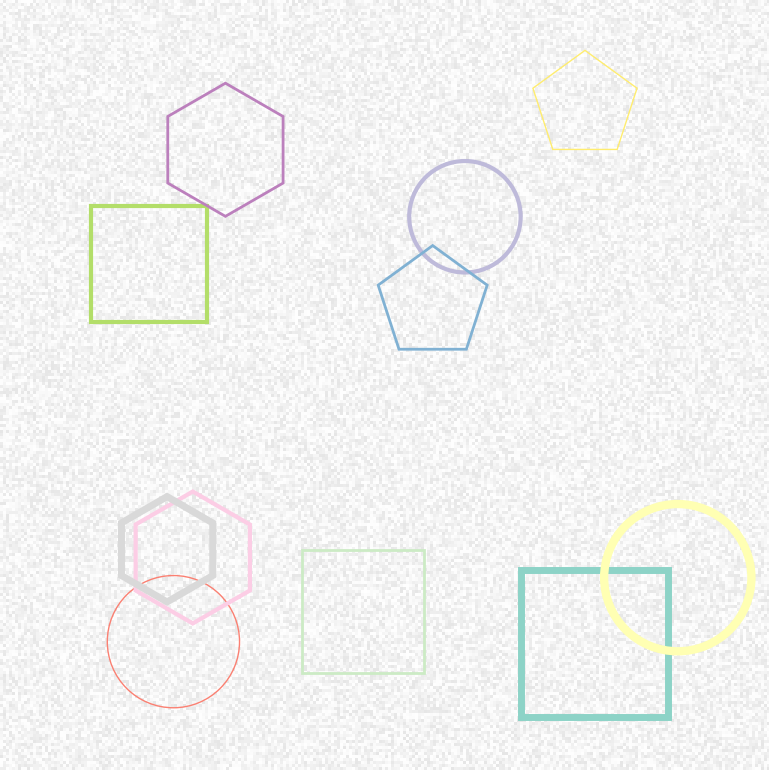[{"shape": "square", "thickness": 2.5, "radius": 0.48, "center": [0.772, 0.165]}, {"shape": "circle", "thickness": 3, "radius": 0.48, "center": [0.88, 0.25]}, {"shape": "circle", "thickness": 1.5, "radius": 0.36, "center": [0.604, 0.719]}, {"shape": "circle", "thickness": 0.5, "radius": 0.43, "center": [0.225, 0.167]}, {"shape": "pentagon", "thickness": 1, "radius": 0.37, "center": [0.562, 0.607]}, {"shape": "square", "thickness": 1.5, "radius": 0.38, "center": [0.194, 0.657]}, {"shape": "hexagon", "thickness": 1.5, "radius": 0.43, "center": [0.25, 0.276]}, {"shape": "hexagon", "thickness": 2.5, "radius": 0.34, "center": [0.217, 0.287]}, {"shape": "hexagon", "thickness": 1, "radius": 0.43, "center": [0.293, 0.806]}, {"shape": "square", "thickness": 1, "radius": 0.4, "center": [0.471, 0.206]}, {"shape": "pentagon", "thickness": 0.5, "radius": 0.36, "center": [0.76, 0.863]}]